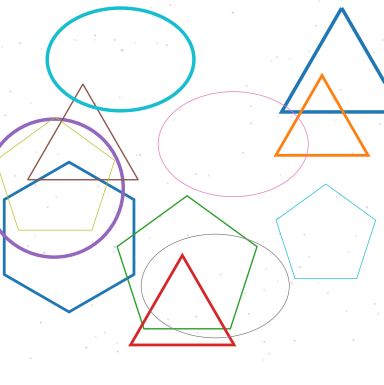[{"shape": "triangle", "thickness": 2.5, "radius": 0.9, "center": [0.887, 0.799]}, {"shape": "hexagon", "thickness": 2, "radius": 0.97, "center": [0.179, 0.384]}, {"shape": "triangle", "thickness": 2, "radius": 0.69, "center": [0.836, 0.666]}, {"shape": "pentagon", "thickness": 1, "radius": 0.95, "center": [0.486, 0.3]}, {"shape": "triangle", "thickness": 2, "radius": 0.78, "center": [0.474, 0.182]}, {"shape": "circle", "thickness": 2.5, "radius": 0.9, "center": [0.141, 0.511]}, {"shape": "triangle", "thickness": 1, "radius": 0.83, "center": [0.215, 0.616]}, {"shape": "oval", "thickness": 0.5, "radius": 0.97, "center": [0.606, 0.625]}, {"shape": "oval", "thickness": 0.5, "radius": 0.96, "center": [0.559, 0.257]}, {"shape": "pentagon", "thickness": 0.5, "radius": 0.81, "center": [0.143, 0.533]}, {"shape": "oval", "thickness": 2.5, "radius": 0.95, "center": [0.313, 0.846]}, {"shape": "pentagon", "thickness": 0.5, "radius": 0.68, "center": [0.846, 0.386]}]